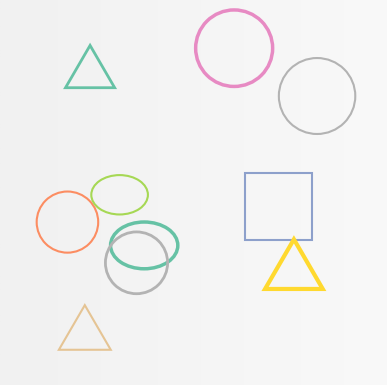[{"shape": "oval", "thickness": 2.5, "radius": 0.43, "center": [0.372, 0.363]}, {"shape": "triangle", "thickness": 2, "radius": 0.37, "center": [0.232, 0.809]}, {"shape": "circle", "thickness": 1.5, "radius": 0.4, "center": [0.174, 0.423]}, {"shape": "square", "thickness": 1.5, "radius": 0.44, "center": [0.719, 0.463]}, {"shape": "circle", "thickness": 2.5, "radius": 0.5, "center": [0.604, 0.875]}, {"shape": "oval", "thickness": 1.5, "radius": 0.37, "center": [0.309, 0.494]}, {"shape": "triangle", "thickness": 3, "radius": 0.43, "center": [0.758, 0.292]}, {"shape": "triangle", "thickness": 1.5, "radius": 0.39, "center": [0.219, 0.13]}, {"shape": "circle", "thickness": 2, "radius": 0.4, "center": [0.352, 0.317]}, {"shape": "circle", "thickness": 1.5, "radius": 0.49, "center": [0.818, 0.751]}]